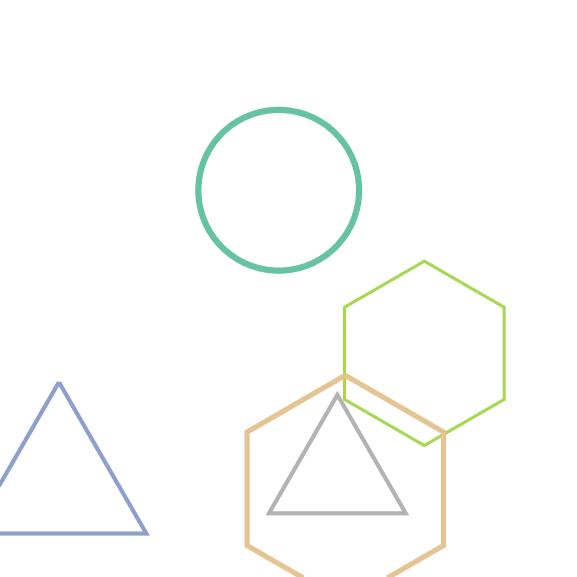[{"shape": "circle", "thickness": 3, "radius": 0.7, "center": [0.483, 0.67]}, {"shape": "triangle", "thickness": 2, "radius": 0.87, "center": [0.102, 0.163]}, {"shape": "hexagon", "thickness": 1.5, "radius": 0.8, "center": [0.735, 0.387]}, {"shape": "hexagon", "thickness": 2.5, "radius": 0.98, "center": [0.598, 0.153]}, {"shape": "triangle", "thickness": 2, "radius": 0.68, "center": [0.584, 0.179]}]